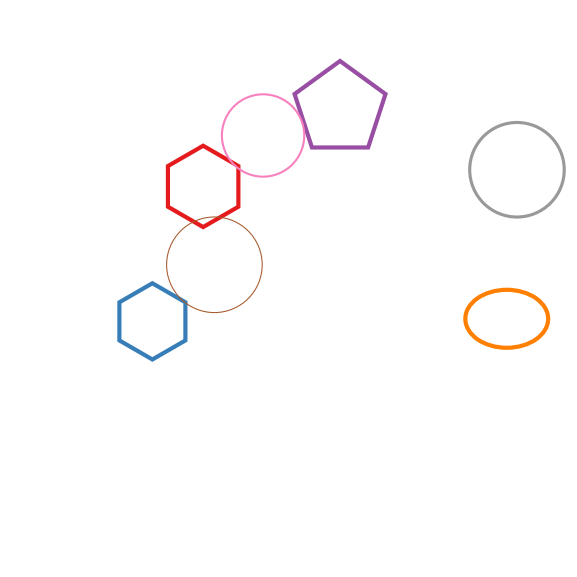[{"shape": "hexagon", "thickness": 2, "radius": 0.35, "center": [0.352, 0.676]}, {"shape": "hexagon", "thickness": 2, "radius": 0.33, "center": [0.264, 0.443]}, {"shape": "pentagon", "thickness": 2, "radius": 0.41, "center": [0.589, 0.811]}, {"shape": "oval", "thickness": 2, "radius": 0.36, "center": [0.877, 0.447]}, {"shape": "circle", "thickness": 0.5, "radius": 0.41, "center": [0.371, 0.541]}, {"shape": "circle", "thickness": 1, "radius": 0.36, "center": [0.456, 0.765]}, {"shape": "circle", "thickness": 1.5, "radius": 0.41, "center": [0.895, 0.705]}]